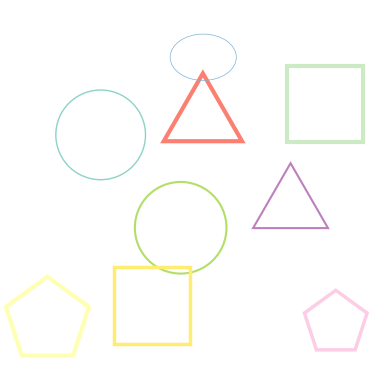[{"shape": "circle", "thickness": 1, "radius": 0.58, "center": [0.261, 0.65]}, {"shape": "pentagon", "thickness": 3, "radius": 0.57, "center": [0.123, 0.168]}, {"shape": "triangle", "thickness": 3, "radius": 0.59, "center": [0.527, 0.692]}, {"shape": "oval", "thickness": 0.5, "radius": 0.43, "center": [0.528, 0.851]}, {"shape": "circle", "thickness": 1.5, "radius": 0.59, "center": [0.469, 0.408]}, {"shape": "pentagon", "thickness": 2.5, "radius": 0.43, "center": [0.872, 0.16]}, {"shape": "triangle", "thickness": 1.5, "radius": 0.56, "center": [0.755, 0.464]}, {"shape": "square", "thickness": 3, "radius": 0.49, "center": [0.844, 0.73]}, {"shape": "square", "thickness": 2.5, "radius": 0.49, "center": [0.395, 0.207]}]